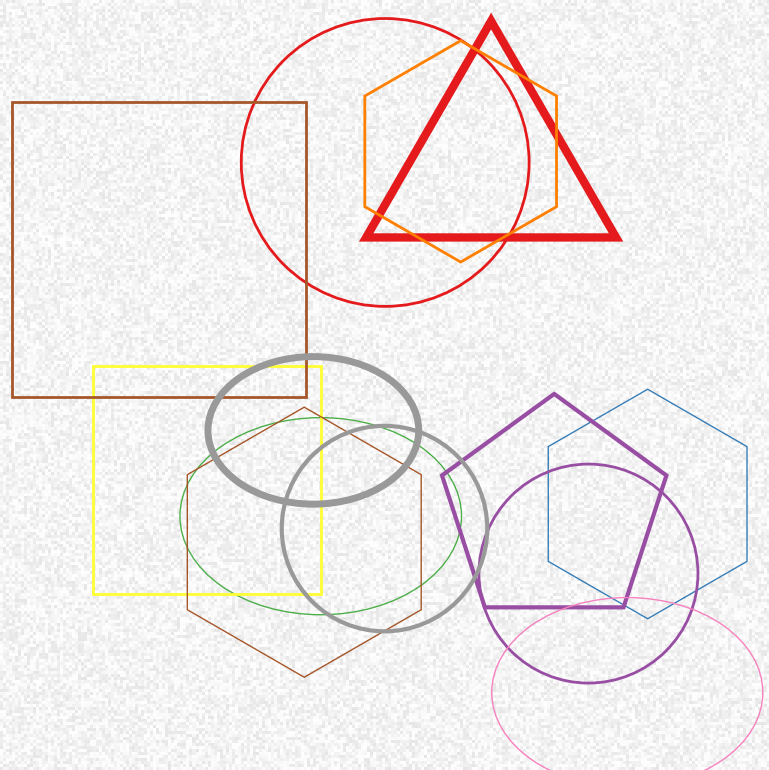[{"shape": "circle", "thickness": 1, "radius": 0.93, "center": [0.5, 0.789]}, {"shape": "triangle", "thickness": 3, "radius": 0.94, "center": [0.638, 0.785]}, {"shape": "hexagon", "thickness": 0.5, "radius": 0.75, "center": [0.841, 0.345]}, {"shape": "oval", "thickness": 0.5, "radius": 0.91, "center": [0.417, 0.33]}, {"shape": "pentagon", "thickness": 1.5, "radius": 0.77, "center": [0.72, 0.335]}, {"shape": "circle", "thickness": 1, "radius": 0.71, "center": [0.764, 0.255]}, {"shape": "hexagon", "thickness": 1, "radius": 0.72, "center": [0.598, 0.803]}, {"shape": "square", "thickness": 1, "radius": 0.74, "center": [0.268, 0.376]}, {"shape": "hexagon", "thickness": 0.5, "radius": 0.88, "center": [0.395, 0.296]}, {"shape": "square", "thickness": 1, "radius": 0.96, "center": [0.206, 0.676]}, {"shape": "oval", "thickness": 0.5, "radius": 0.88, "center": [0.815, 0.101]}, {"shape": "circle", "thickness": 1.5, "radius": 0.67, "center": [0.499, 0.314]}, {"shape": "oval", "thickness": 2.5, "radius": 0.68, "center": [0.407, 0.441]}]